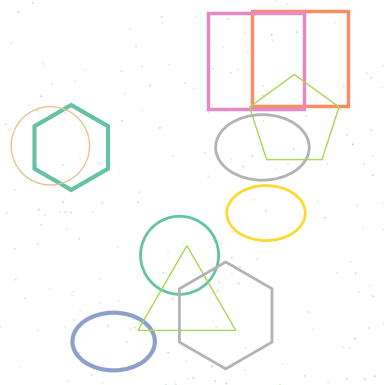[{"shape": "circle", "thickness": 2, "radius": 0.51, "center": [0.466, 0.337]}, {"shape": "hexagon", "thickness": 3, "radius": 0.55, "center": [0.185, 0.617]}, {"shape": "square", "thickness": 2.5, "radius": 0.62, "center": [0.779, 0.848]}, {"shape": "oval", "thickness": 3, "radius": 0.54, "center": [0.295, 0.113]}, {"shape": "square", "thickness": 2.5, "radius": 0.62, "center": [0.665, 0.842]}, {"shape": "triangle", "thickness": 1, "radius": 0.73, "center": [0.485, 0.215]}, {"shape": "pentagon", "thickness": 1, "radius": 0.61, "center": [0.764, 0.684]}, {"shape": "oval", "thickness": 2, "radius": 0.51, "center": [0.691, 0.447]}, {"shape": "circle", "thickness": 1, "radius": 0.51, "center": [0.131, 0.621]}, {"shape": "oval", "thickness": 2, "radius": 0.61, "center": [0.682, 0.617]}, {"shape": "hexagon", "thickness": 2, "radius": 0.69, "center": [0.586, 0.181]}]